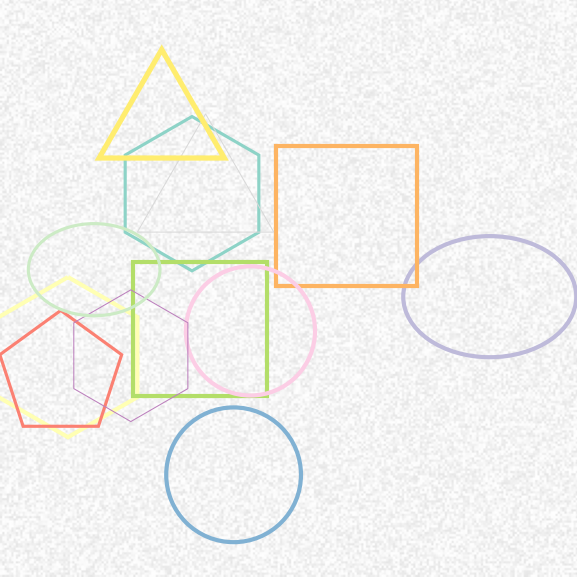[{"shape": "hexagon", "thickness": 1.5, "radius": 0.67, "center": [0.332, 0.664]}, {"shape": "hexagon", "thickness": 2, "radius": 0.69, "center": [0.118, 0.381]}, {"shape": "oval", "thickness": 2, "radius": 0.75, "center": [0.848, 0.485]}, {"shape": "pentagon", "thickness": 1.5, "radius": 0.55, "center": [0.105, 0.351]}, {"shape": "circle", "thickness": 2, "radius": 0.58, "center": [0.404, 0.177]}, {"shape": "square", "thickness": 2, "radius": 0.61, "center": [0.6, 0.625]}, {"shape": "square", "thickness": 2, "radius": 0.58, "center": [0.346, 0.429]}, {"shape": "circle", "thickness": 2, "radius": 0.56, "center": [0.434, 0.426]}, {"shape": "triangle", "thickness": 0.5, "radius": 0.68, "center": [0.356, 0.665]}, {"shape": "hexagon", "thickness": 0.5, "radius": 0.57, "center": [0.227, 0.383]}, {"shape": "oval", "thickness": 1.5, "radius": 0.57, "center": [0.163, 0.532]}, {"shape": "triangle", "thickness": 2.5, "radius": 0.63, "center": [0.28, 0.788]}]